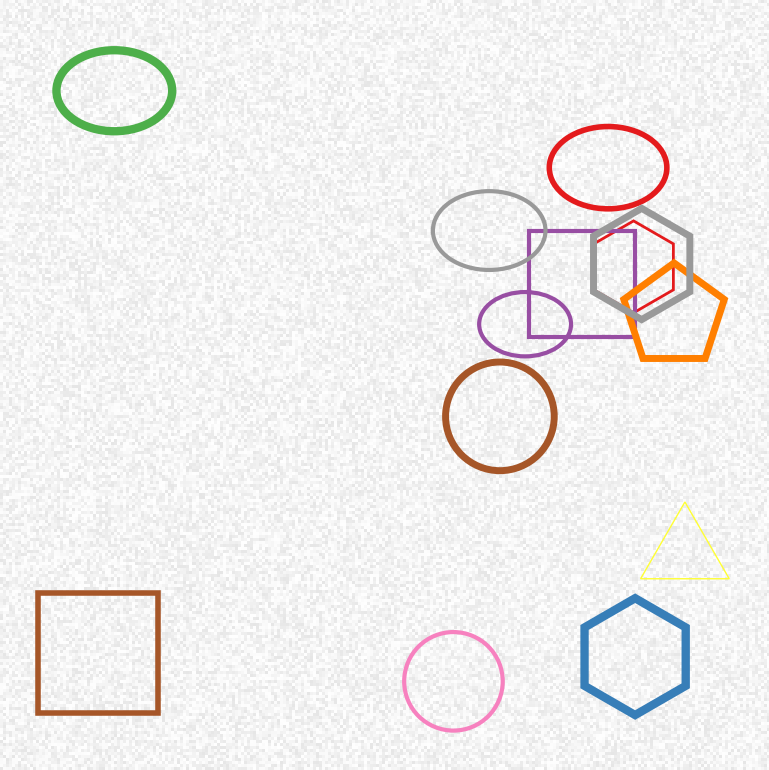[{"shape": "oval", "thickness": 2, "radius": 0.38, "center": [0.79, 0.782]}, {"shape": "hexagon", "thickness": 1, "radius": 0.3, "center": [0.823, 0.653]}, {"shape": "hexagon", "thickness": 3, "radius": 0.38, "center": [0.825, 0.147]}, {"shape": "oval", "thickness": 3, "radius": 0.38, "center": [0.148, 0.882]}, {"shape": "oval", "thickness": 1.5, "radius": 0.3, "center": [0.682, 0.579]}, {"shape": "square", "thickness": 1.5, "radius": 0.34, "center": [0.756, 0.631]}, {"shape": "pentagon", "thickness": 2.5, "radius": 0.34, "center": [0.875, 0.59]}, {"shape": "triangle", "thickness": 0.5, "radius": 0.33, "center": [0.889, 0.282]}, {"shape": "circle", "thickness": 2.5, "radius": 0.35, "center": [0.649, 0.459]}, {"shape": "square", "thickness": 2, "radius": 0.39, "center": [0.128, 0.152]}, {"shape": "circle", "thickness": 1.5, "radius": 0.32, "center": [0.589, 0.115]}, {"shape": "oval", "thickness": 1.5, "radius": 0.37, "center": [0.635, 0.701]}, {"shape": "hexagon", "thickness": 2.5, "radius": 0.36, "center": [0.833, 0.657]}]